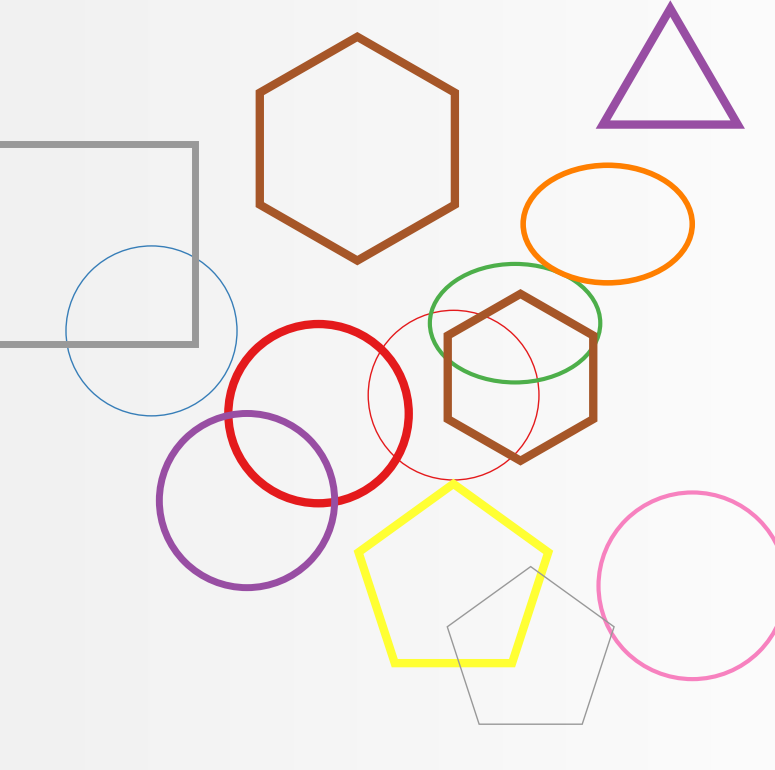[{"shape": "circle", "thickness": 3, "radius": 0.58, "center": [0.411, 0.463]}, {"shape": "circle", "thickness": 0.5, "radius": 0.55, "center": [0.585, 0.487]}, {"shape": "circle", "thickness": 0.5, "radius": 0.55, "center": [0.195, 0.57]}, {"shape": "oval", "thickness": 1.5, "radius": 0.55, "center": [0.665, 0.58]}, {"shape": "triangle", "thickness": 3, "radius": 0.5, "center": [0.865, 0.888]}, {"shape": "circle", "thickness": 2.5, "radius": 0.57, "center": [0.319, 0.35]}, {"shape": "oval", "thickness": 2, "radius": 0.55, "center": [0.784, 0.709]}, {"shape": "pentagon", "thickness": 3, "radius": 0.64, "center": [0.585, 0.243]}, {"shape": "hexagon", "thickness": 3, "radius": 0.54, "center": [0.672, 0.51]}, {"shape": "hexagon", "thickness": 3, "radius": 0.73, "center": [0.461, 0.807]}, {"shape": "circle", "thickness": 1.5, "radius": 0.61, "center": [0.893, 0.239]}, {"shape": "square", "thickness": 2.5, "radius": 0.65, "center": [0.122, 0.683]}, {"shape": "pentagon", "thickness": 0.5, "radius": 0.57, "center": [0.685, 0.151]}]